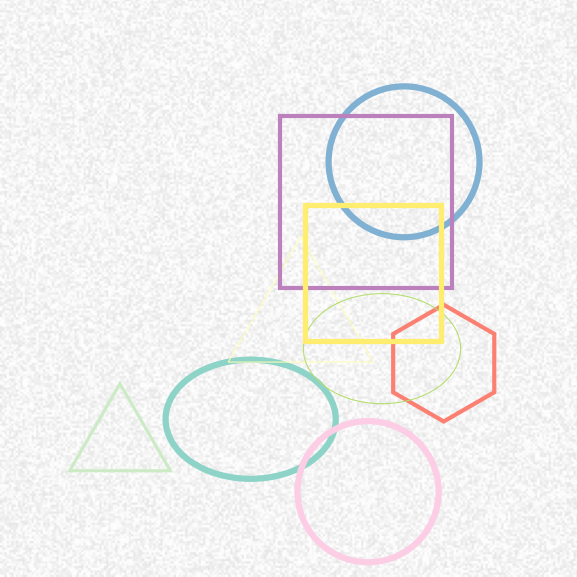[{"shape": "oval", "thickness": 3, "radius": 0.74, "center": [0.434, 0.273]}, {"shape": "triangle", "thickness": 0.5, "radius": 0.72, "center": [0.521, 0.445]}, {"shape": "hexagon", "thickness": 2, "radius": 0.51, "center": [0.768, 0.37]}, {"shape": "circle", "thickness": 3, "radius": 0.65, "center": [0.7, 0.719]}, {"shape": "oval", "thickness": 0.5, "radius": 0.68, "center": [0.661, 0.395]}, {"shape": "circle", "thickness": 3, "radius": 0.61, "center": [0.637, 0.148]}, {"shape": "square", "thickness": 2, "radius": 0.74, "center": [0.634, 0.65]}, {"shape": "triangle", "thickness": 1.5, "radius": 0.5, "center": [0.208, 0.234]}, {"shape": "square", "thickness": 2.5, "radius": 0.59, "center": [0.646, 0.526]}]